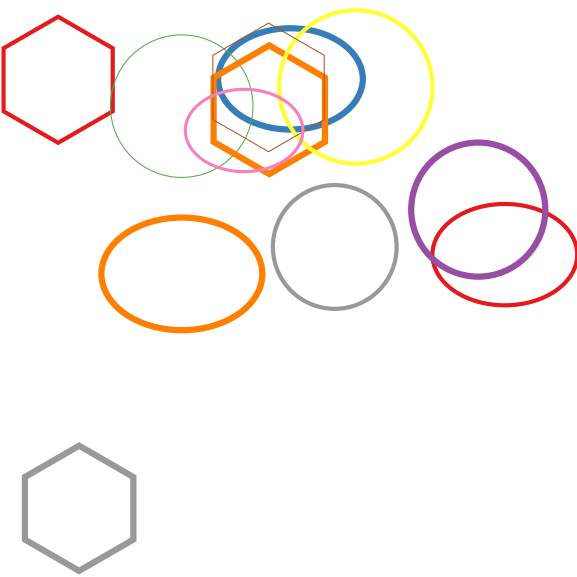[{"shape": "hexagon", "thickness": 2, "radius": 0.55, "center": [0.101, 0.861]}, {"shape": "oval", "thickness": 2, "radius": 0.63, "center": [0.874, 0.558]}, {"shape": "oval", "thickness": 3, "radius": 0.63, "center": [0.503, 0.862]}, {"shape": "circle", "thickness": 0.5, "radius": 0.62, "center": [0.315, 0.815]}, {"shape": "circle", "thickness": 3, "radius": 0.58, "center": [0.828, 0.636]}, {"shape": "oval", "thickness": 3, "radius": 0.7, "center": [0.315, 0.525]}, {"shape": "hexagon", "thickness": 3, "radius": 0.56, "center": [0.466, 0.809]}, {"shape": "circle", "thickness": 2, "radius": 0.66, "center": [0.616, 0.849]}, {"shape": "hexagon", "thickness": 0.5, "radius": 0.56, "center": [0.465, 0.848]}, {"shape": "oval", "thickness": 1.5, "radius": 0.51, "center": [0.423, 0.773]}, {"shape": "hexagon", "thickness": 3, "radius": 0.54, "center": [0.137, 0.119]}, {"shape": "circle", "thickness": 2, "radius": 0.54, "center": [0.58, 0.571]}]